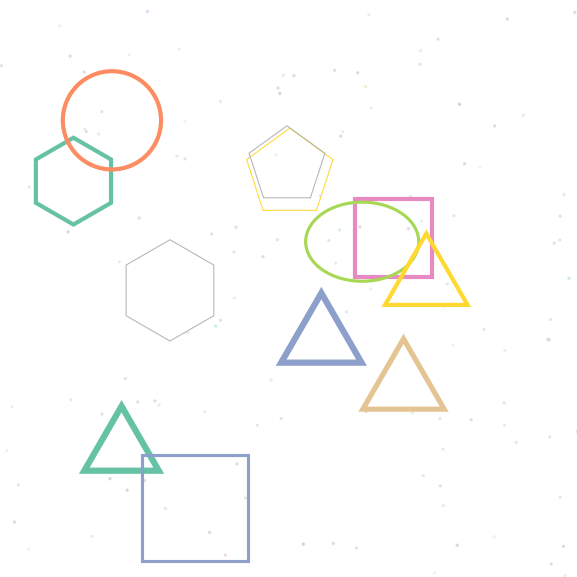[{"shape": "hexagon", "thickness": 2, "radius": 0.38, "center": [0.127, 0.685]}, {"shape": "triangle", "thickness": 3, "radius": 0.37, "center": [0.21, 0.221]}, {"shape": "circle", "thickness": 2, "radius": 0.43, "center": [0.194, 0.791]}, {"shape": "square", "thickness": 1.5, "radius": 0.46, "center": [0.338, 0.119]}, {"shape": "triangle", "thickness": 3, "radius": 0.4, "center": [0.556, 0.411]}, {"shape": "square", "thickness": 2, "radius": 0.34, "center": [0.682, 0.587]}, {"shape": "oval", "thickness": 1.5, "radius": 0.49, "center": [0.627, 0.581]}, {"shape": "pentagon", "thickness": 0.5, "radius": 0.39, "center": [0.502, 0.698]}, {"shape": "triangle", "thickness": 2, "radius": 0.41, "center": [0.738, 0.512]}, {"shape": "triangle", "thickness": 2.5, "radius": 0.41, "center": [0.699, 0.331]}, {"shape": "hexagon", "thickness": 0.5, "radius": 0.44, "center": [0.294, 0.496]}, {"shape": "pentagon", "thickness": 0.5, "radius": 0.35, "center": [0.497, 0.712]}]